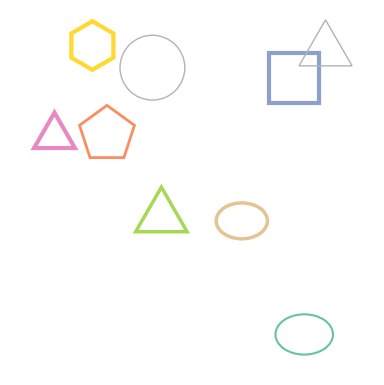[{"shape": "oval", "thickness": 1.5, "radius": 0.37, "center": [0.79, 0.131]}, {"shape": "pentagon", "thickness": 2, "radius": 0.37, "center": [0.278, 0.651]}, {"shape": "square", "thickness": 3, "radius": 0.32, "center": [0.763, 0.797]}, {"shape": "triangle", "thickness": 3, "radius": 0.31, "center": [0.142, 0.646]}, {"shape": "triangle", "thickness": 2.5, "radius": 0.39, "center": [0.419, 0.437]}, {"shape": "hexagon", "thickness": 3, "radius": 0.32, "center": [0.24, 0.882]}, {"shape": "oval", "thickness": 2.5, "radius": 0.33, "center": [0.628, 0.426]}, {"shape": "circle", "thickness": 1, "radius": 0.42, "center": [0.396, 0.824]}, {"shape": "triangle", "thickness": 1, "radius": 0.4, "center": [0.846, 0.869]}]